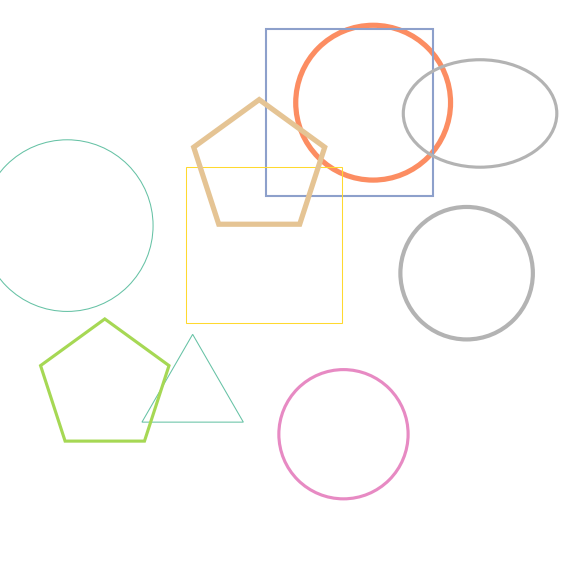[{"shape": "circle", "thickness": 0.5, "radius": 0.74, "center": [0.116, 0.608]}, {"shape": "triangle", "thickness": 0.5, "radius": 0.51, "center": [0.334, 0.319]}, {"shape": "circle", "thickness": 2.5, "radius": 0.67, "center": [0.646, 0.821]}, {"shape": "square", "thickness": 1, "radius": 0.72, "center": [0.606, 0.805]}, {"shape": "circle", "thickness": 1.5, "radius": 0.56, "center": [0.595, 0.247]}, {"shape": "pentagon", "thickness": 1.5, "radius": 0.58, "center": [0.181, 0.33]}, {"shape": "square", "thickness": 0.5, "radius": 0.67, "center": [0.457, 0.575]}, {"shape": "pentagon", "thickness": 2.5, "radius": 0.6, "center": [0.449, 0.707]}, {"shape": "circle", "thickness": 2, "radius": 0.57, "center": [0.808, 0.526]}, {"shape": "oval", "thickness": 1.5, "radius": 0.66, "center": [0.831, 0.803]}]